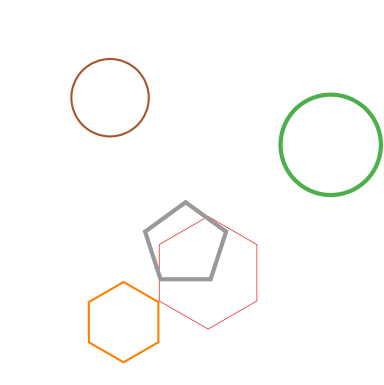[{"shape": "hexagon", "thickness": 0.5, "radius": 0.73, "center": [0.54, 0.292]}, {"shape": "circle", "thickness": 3, "radius": 0.65, "center": [0.859, 0.624]}, {"shape": "hexagon", "thickness": 1.5, "radius": 0.52, "center": [0.321, 0.163]}, {"shape": "circle", "thickness": 1.5, "radius": 0.5, "center": [0.286, 0.746]}, {"shape": "pentagon", "thickness": 3, "radius": 0.55, "center": [0.482, 0.364]}]